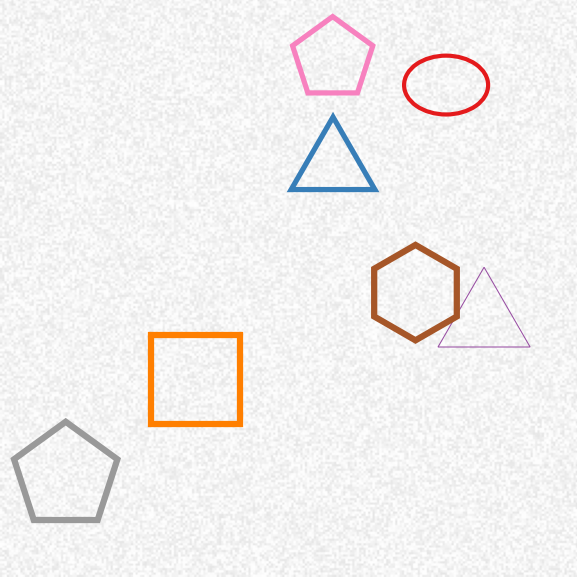[{"shape": "oval", "thickness": 2, "radius": 0.36, "center": [0.772, 0.852]}, {"shape": "triangle", "thickness": 2.5, "radius": 0.42, "center": [0.577, 0.713]}, {"shape": "triangle", "thickness": 0.5, "radius": 0.46, "center": [0.838, 0.444]}, {"shape": "square", "thickness": 3, "radius": 0.38, "center": [0.338, 0.342]}, {"shape": "hexagon", "thickness": 3, "radius": 0.41, "center": [0.719, 0.492]}, {"shape": "pentagon", "thickness": 2.5, "radius": 0.37, "center": [0.576, 0.897]}, {"shape": "pentagon", "thickness": 3, "radius": 0.47, "center": [0.114, 0.175]}]